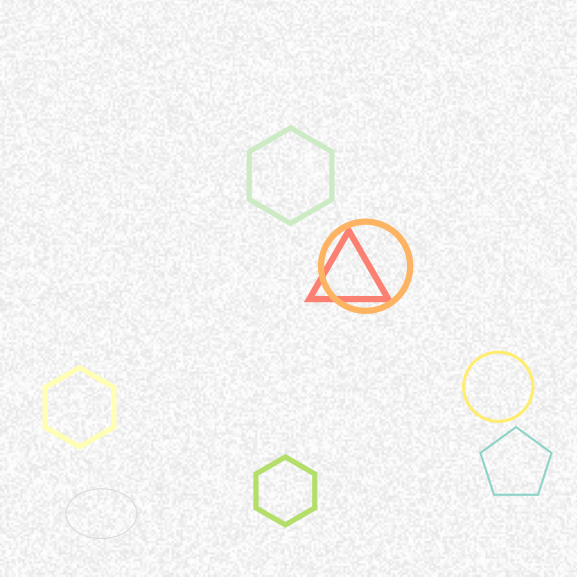[{"shape": "pentagon", "thickness": 1, "radius": 0.32, "center": [0.893, 0.195]}, {"shape": "hexagon", "thickness": 2.5, "radius": 0.34, "center": [0.138, 0.294]}, {"shape": "triangle", "thickness": 3, "radius": 0.39, "center": [0.604, 0.521]}, {"shape": "circle", "thickness": 3, "radius": 0.39, "center": [0.633, 0.538]}, {"shape": "hexagon", "thickness": 2.5, "radius": 0.29, "center": [0.494, 0.149]}, {"shape": "oval", "thickness": 0.5, "radius": 0.31, "center": [0.176, 0.11]}, {"shape": "hexagon", "thickness": 2.5, "radius": 0.41, "center": [0.503, 0.695]}, {"shape": "circle", "thickness": 1.5, "radius": 0.3, "center": [0.863, 0.329]}]